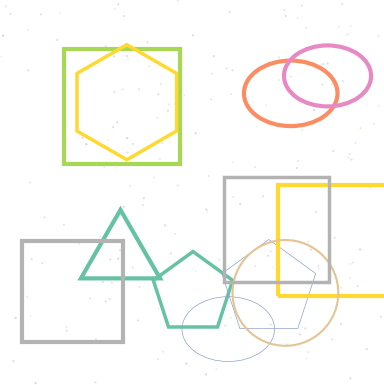[{"shape": "pentagon", "thickness": 2.5, "radius": 0.54, "center": [0.501, 0.238]}, {"shape": "triangle", "thickness": 3, "radius": 0.59, "center": [0.313, 0.336]}, {"shape": "oval", "thickness": 3, "radius": 0.61, "center": [0.755, 0.758]}, {"shape": "pentagon", "thickness": 0.5, "radius": 0.64, "center": [0.698, 0.25]}, {"shape": "oval", "thickness": 0.5, "radius": 0.6, "center": [0.593, 0.145]}, {"shape": "oval", "thickness": 3, "radius": 0.57, "center": [0.851, 0.803]}, {"shape": "square", "thickness": 3, "radius": 0.75, "center": [0.317, 0.723]}, {"shape": "square", "thickness": 3, "radius": 0.72, "center": [0.868, 0.376]}, {"shape": "hexagon", "thickness": 2.5, "radius": 0.75, "center": [0.329, 0.734]}, {"shape": "circle", "thickness": 1.5, "radius": 0.69, "center": [0.741, 0.239]}, {"shape": "square", "thickness": 2.5, "radius": 0.68, "center": [0.717, 0.404]}, {"shape": "square", "thickness": 3, "radius": 0.66, "center": [0.188, 0.243]}]